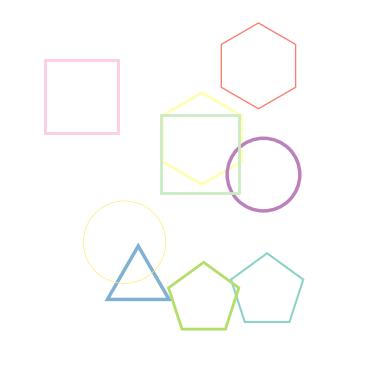[{"shape": "pentagon", "thickness": 1.5, "radius": 0.49, "center": [0.694, 0.243]}, {"shape": "hexagon", "thickness": 2, "radius": 0.6, "center": [0.525, 0.64]}, {"shape": "hexagon", "thickness": 1, "radius": 0.56, "center": [0.671, 0.829]}, {"shape": "triangle", "thickness": 2.5, "radius": 0.46, "center": [0.359, 0.268]}, {"shape": "pentagon", "thickness": 2, "radius": 0.48, "center": [0.529, 0.223]}, {"shape": "square", "thickness": 2, "radius": 0.48, "center": [0.212, 0.749]}, {"shape": "circle", "thickness": 2.5, "radius": 0.47, "center": [0.684, 0.547]}, {"shape": "square", "thickness": 2, "radius": 0.5, "center": [0.52, 0.6]}, {"shape": "circle", "thickness": 0.5, "radius": 0.54, "center": [0.324, 0.371]}]